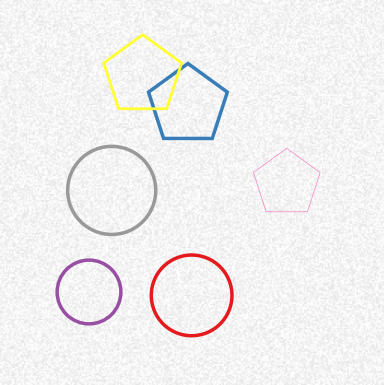[{"shape": "circle", "thickness": 2.5, "radius": 0.52, "center": [0.498, 0.233]}, {"shape": "pentagon", "thickness": 2.5, "radius": 0.54, "center": [0.488, 0.727]}, {"shape": "circle", "thickness": 2.5, "radius": 0.41, "center": [0.231, 0.242]}, {"shape": "pentagon", "thickness": 2, "radius": 0.53, "center": [0.371, 0.804]}, {"shape": "pentagon", "thickness": 0.5, "radius": 0.46, "center": [0.745, 0.524]}, {"shape": "circle", "thickness": 2.5, "radius": 0.57, "center": [0.29, 0.505]}]